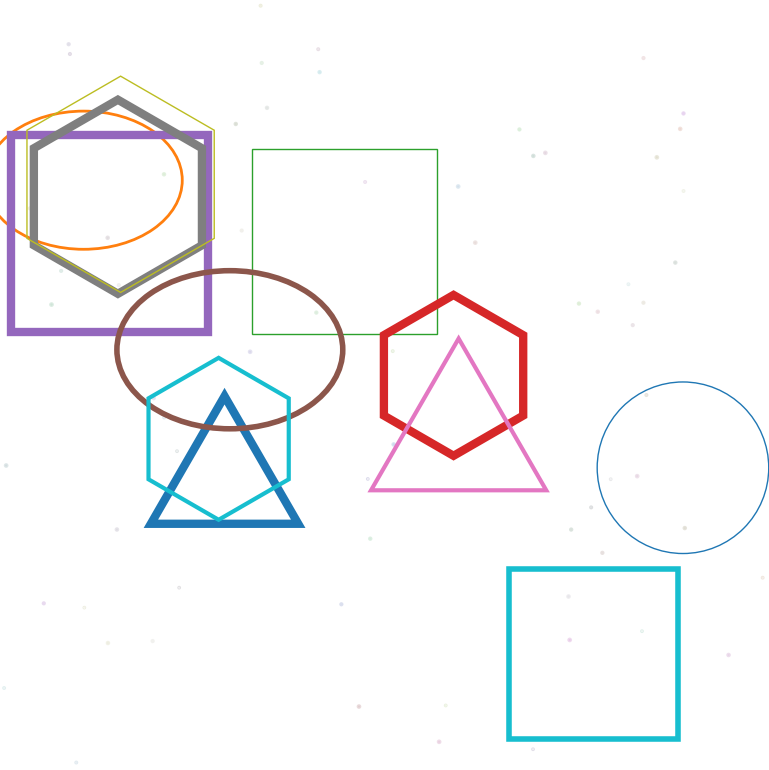[{"shape": "circle", "thickness": 0.5, "radius": 0.56, "center": [0.887, 0.393]}, {"shape": "triangle", "thickness": 3, "radius": 0.55, "center": [0.292, 0.375]}, {"shape": "oval", "thickness": 1, "radius": 0.64, "center": [0.109, 0.766]}, {"shape": "square", "thickness": 0.5, "radius": 0.6, "center": [0.447, 0.687]}, {"shape": "hexagon", "thickness": 3, "radius": 0.52, "center": [0.589, 0.513]}, {"shape": "square", "thickness": 3, "radius": 0.64, "center": [0.142, 0.697]}, {"shape": "oval", "thickness": 2, "radius": 0.73, "center": [0.298, 0.546]}, {"shape": "triangle", "thickness": 1.5, "radius": 0.66, "center": [0.596, 0.429]}, {"shape": "hexagon", "thickness": 3, "radius": 0.63, "center": [0.153, 0.744]}, {"shape": "hexagon", "thickness": 0.5, "radius": 0.7, "center": [0.157, 0.761]}, {"shape": "hexagon", "thickness": 1.5, "radius": 0.53, "center": [0.284, 0.43]}, {"shape": "square", "thickness": 2, "radius": 0.55, "center": [0.771, 0.151]}]